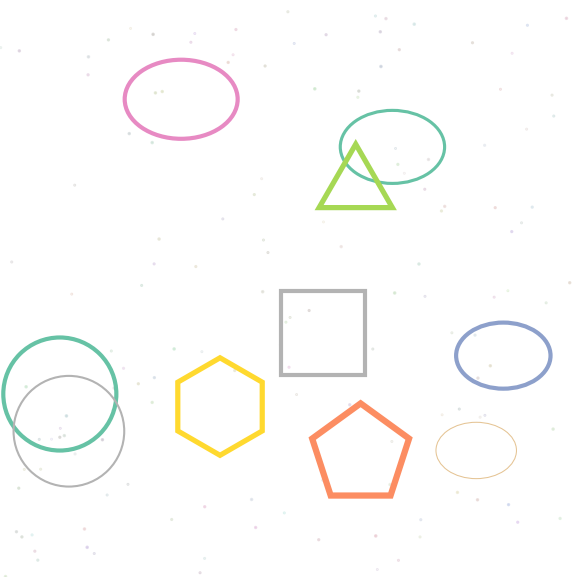[{"shape": "oval", "thickness": 1.5, "radius": 0.45, "center": [0.68, 0.745]}, {"shape": "circle", "thickness": 2, "radius": 0.49, "center": [0.104, 0.317]}, {"shape": "pentagon", "thickness": 3, "radius": 0.44, "center": [0.624, 0.212]}, {"shape": "oval", "thickness": 2, "radius": 0.41, "center": [0.872, 0.383]}, {"shape": "oval", "thickness": 2, "radius": 0.49, "center": [0.314, 0.827]}, {"shape": "triangle", "thickness": 2.5, "radius": 0.37, "center": [0.616, 0.676]}, {"shape": "hexagon", "thickness": 2.5, "radius": 0.42, "center": [0.381, 0.295]}, {"shape": "oval", "thickness": 0.5, "radius": 0.35, "center": [0.825, 0.219]}, {"shape": "square", "thickness": 2, "radius": 0.36, "center": [0.559, 0.423]}, {"shape": "circle", "thickness": 1, "radius": 0.48, "center": [0.119, 0.252]}]